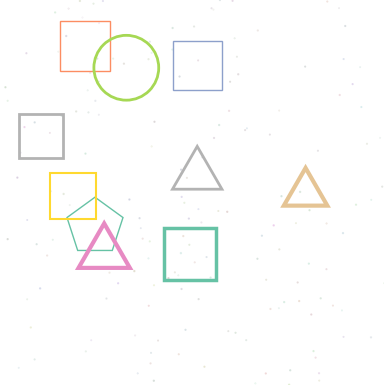[{"shape": "pentagon", "thickness": 1, "radius": 0.38, "center": [0.247, 0.411]}, {"shape": "square", "thickness": 2.5, "radius": 0.34, "center": [0.493, 0.341]}, {"shape": "square", "thickness": 1, "radius": 0.32, "center": [0.221, 0.881]}, {"shape": "square", "thickness": 1, "radius": 0.32, "center": [0.512, 0.83]}, {"shape": "triangle", "thickness": 3, "radius": 0.38, "center": [0.271, 0.343]}, {"shape": "circle", "thickness": 2, "radius": 0.42, "center": [0.328, 0.824]}, {"shape": "square", "thickness": 1.5, "radius": 0.3, "center": [0.19, 0.491]}, {"shape": "triangle", "thickness": 3, "radius": 0.33, "center": [0.794, 0.498]}, {"shape": "square", "thickness": 2, "radius": 0.29, "center": [0.107, 0.646]}, {"shape": "triangle", "thickness": 2, "radius": 0.37, "center": [0.512, 0.546]}]